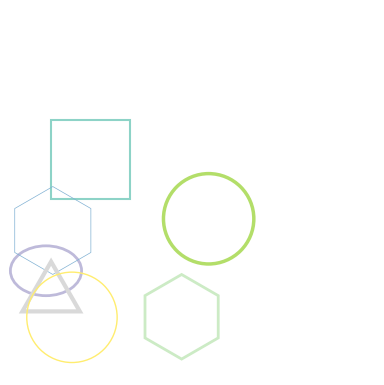[{"shape": "square", "thickness": 1.5, "radius": 0.51, "center": [0.235, 0.585]}, {"shape": "oval", "thickness": 2, "radius": 0.46, "center": [0.119, 0.297]}, {"shape": "hexagon", "thickness": 0.5, "radius": 0.57, "center": [0.137, 0.401]}, {"shape": "circle", "thickness": 2.5, "radius": 0.59, "center": [0.542, 0.432]}, {"shape": "triangle", "thickness": 3, "radius": 0.43, "center": [0.133, 0.234]}, {"shape": "hexagon", "thickness": 2, "radius": 0.55, "center": [0.472, 0.177]}, {"shape": "circle", "thickness": 1, "radius": 0.59, "center": [0.187, 0.176]}]